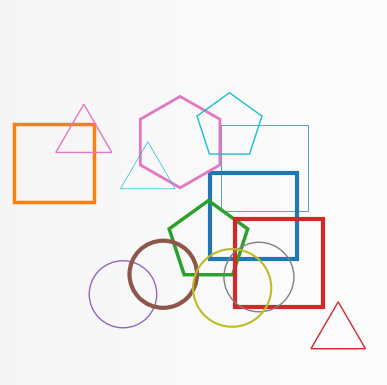[{"shape": "square", "thickness": 3, "radius": 0.56, "center": [0.654, 0.439]}, {"shape": "square", "thickness": 0.5, "radius": 0.56, "center": [0.682, 0.564]}, {"shape": "square", "thickness": 2.5, "radius": 0.51, "center": [0.139, 0.577]}, {"shape": "pentagon", "thickness": 2.5, "radius": 0.53, "center": [0.538, 0.373]}, {"shape": "triangle", "thickness": 1, "radius": 0.41, "center": [0.873, 0.135]}, {"shape": "square", "thickness": 3, "radius": 0.57, "center": [0.72, 0.317]}, {"shape": "circle", "thickness": 1, "radius": 0.44, "center": [0.317, 0.236]}, {"shape": "circle", "thickness": 3, "radius": 0.44, "center": [0.421, 0.288]}, {"shape": "triangle", "thickness": 1, "radius": 0.42, "center": [0.216, 0.646]}, {"shape": "hexagon", "thickness": 2, "radius": 0.59, "center": [0.465, 0.631]}, {"shape": "circle", "thickness": 1, "radius": 0.45, "center": [0.668, 0.28]}, {"shape": "circle", "thickness": 1.5, "radius": 0.5, "center": [0.599, 0.252]}, {"shape": "pentagon", "thickness": 1, "radius": 0.44, "center": [0.592, 0.671]}, {"shape": "triangle", "thickness": 0.5, "radius": 0.41, "center": [0.381, 0.55]}]